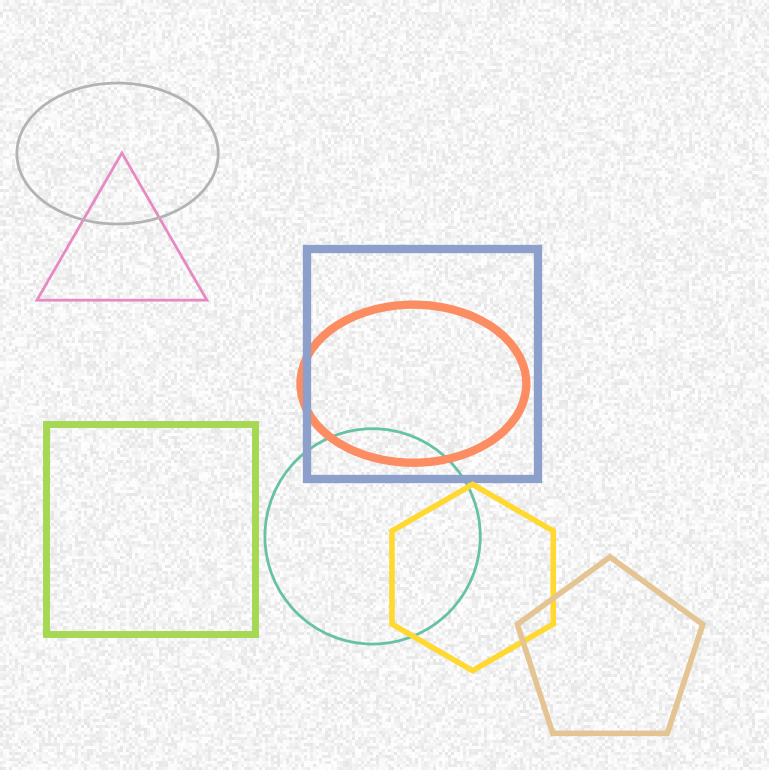[{"shape": "circle", "thickness": 1, "radius": 0.7, "center": [0.484, 0.303]}, {"shape": "oval", "thickness": 3, "radius": 0.73, "center": [0.537, 0.502]}, {"shape": "square", "thickness": 3, "radius": 0.75, "center": [0.549, 0.528]}, {"shape": "triangle", "thickness": 1, "radius": 0.64, "center": [0.158, 0.674]}, {"shape": "square", "thickness": 2.5, "radius": 0.68, "center": [0.196, 0.313]}, {"shape": "hexagon", "thickness": 2, "radius": 0.6, "center": [0.614, 0.25]}, {"shape": "pentagon", "thickness": 2, "radius": 0.63, "center": [0.792, 0.15]}, {"shape": "oval", "thickness": 1, "radius": 0.65, "center": [0.153, 0.801]}]